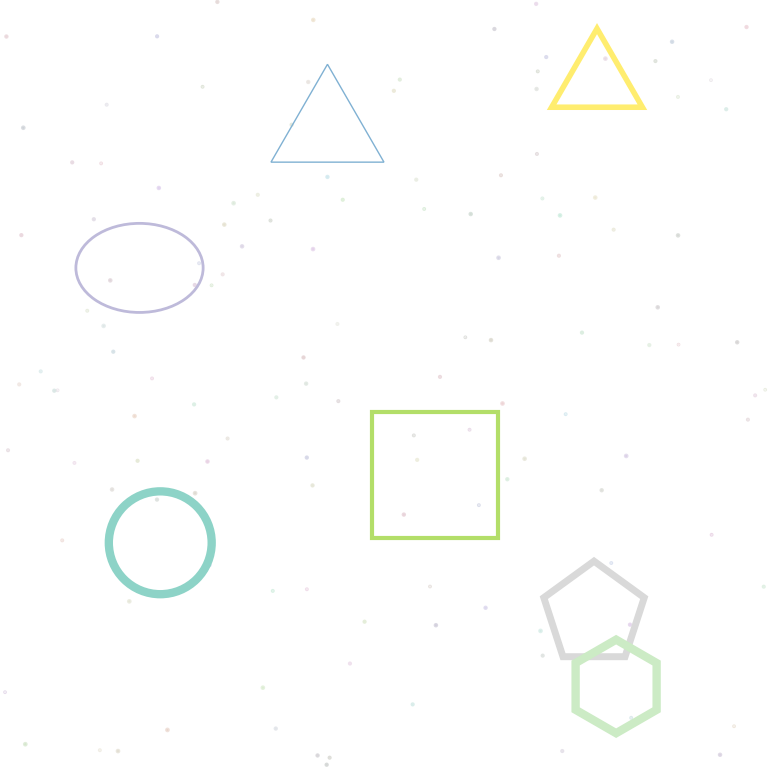[{"shape": "circle", "thickness": 3, "radius": 0.33, "center": [0.208, 0.295]}, {"shape": "oval", "thickness": 1, "radius": 0.41, "center": [0.181, 0.652]}, {"shape": "triangle", "thickness": 0.5, "radius": 0.42, "center": [0.425, 0.832]}, {"shape": "square", "thickness": 1.5, "radius": 0.41, "center": [0.565, 0.383]}, {"shape": "pentagon", "thickness": 2.5, "radius": 0.34, "center": [0.771, 0.203]}, {"shape": "hexagon", "thickness": 3, "radius": 0.3, "center": [0.8, 0.109]}, {"shape": "triangle", "thickness": 2, "radius": 0.34, "center": [0.775, 0.895]}]